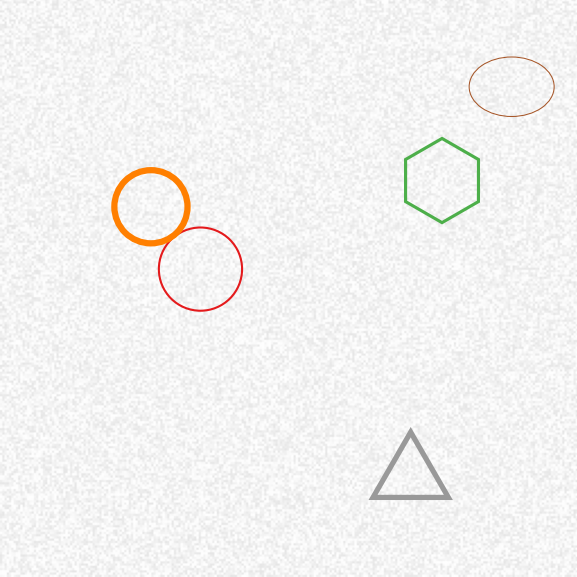[{"shape": "circle", "thickness": 1, "radius": 0.36, "center": [0.347, 0.533]}, {"shape": "hexagon", "thickness": 1.5, "radius": 0.36, "center": [0.765, 0.687]}, {"shape": "circle", "thickness": 3, "radius": 0.32, "center": [0.261, 0.641]}, {"shape": "oval", "thickness": 0.5, "radius": 0.37, "center": [0.886, 0.849]}, {"shape": "triangle", "thickness": 2.5, "radius": 0.38, "center": [0.711, 0.175]}]